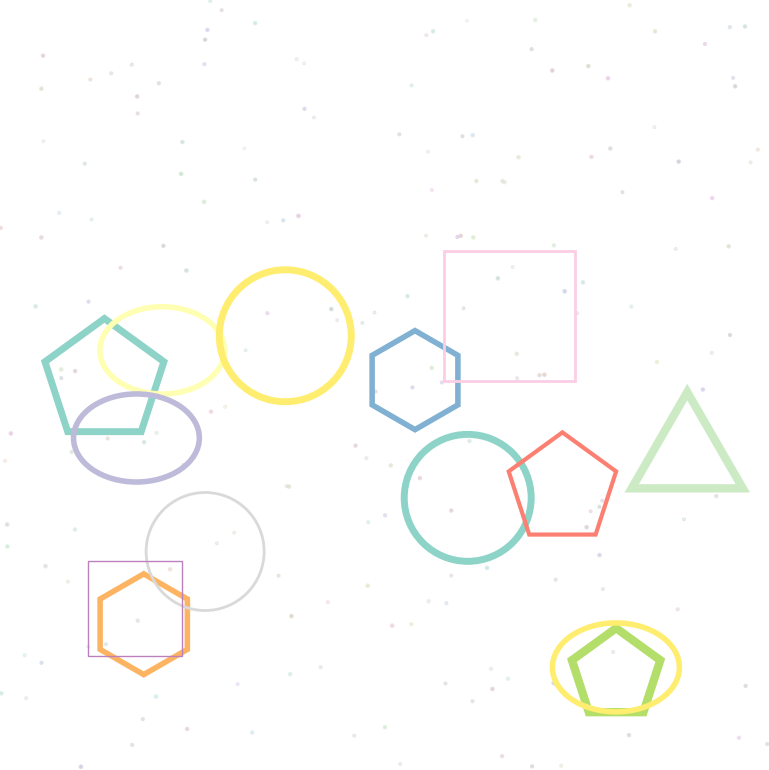[{"shape": "pentagon", "thickness": 2.5, "radius": 0.41, "center": [0.136, 0.505]}, {"shape": "circle", "thickness": 2.5, "radius": 0.41, "center": [0.607, 0.353]}, {"shape": "oval", "thickness": 2, "radius": 0.4, "center": [0.211, 0.545]}, {"shape": "oval", "thickness": 2, "radius": 0.41, "center": [0.177, 0.431]}, {"shape": "pentagon", "thickness": 1.5, "radius": 0.37, "center": [0.73, 0.365]}, {"shape": "hexagon", "thickness": 2, "radius": 0.32, "center": [0.539, 0.506]}, {"shape": "hexagon", "thickness": 2, "radius": 0.33, "center": [0.187, 0.189]}, {"shape": "pentagon", "thickness": 3, "radius": 0.3, "center": [0.8, 0.124]}, {"shape": "square", "thickness": 1, "radius": 0.42, "center": [0.662, 0.59]}, {"shape": "circle", "thickness": 1, "radius": 0.38, "center": [0.266, 0.284]}, {"shape": "square", "thickness": 0.5, "radius": 0.31, "center": [0.175, 0.21]}, {"shape": "triangle", "thickness": 3, "radius": 0.42, "center": [0.893, 0.407]}, {"shape": "oval", "thickness": 2, "radius": 0.41, "center": [0.8, 0.133]}, {"shape": "circle", "thickness": 2.5, "radius": 0.43, "center": [0.371, 0.564]}]